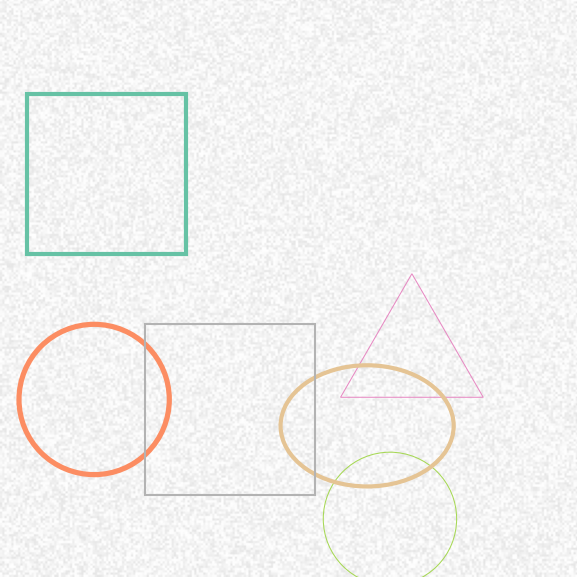[{"shape": "square", "thickness": 2, "radius": 0.69, "center": [0.184, 0.698]}, {"shape": "circle", "thickness": 2.5, "radius": 0.65, "center": [0.163, 0.307]}, {"shape": "triangle", "thickness": 0.5, "radius": 0.71, "center": [0.713, 0.383]}, {"shape": "circle", "thickness": 0.5, "radius": 0.58, "center": [0.675, 0.101]}, {"shape": "oval", "thickness": 2, "radius": 0.75, "center": [0.636, 0.262]}, {"shape": "square", "thickness": 1, "radius": 0.74, "center": [0.399, 0.29]}]